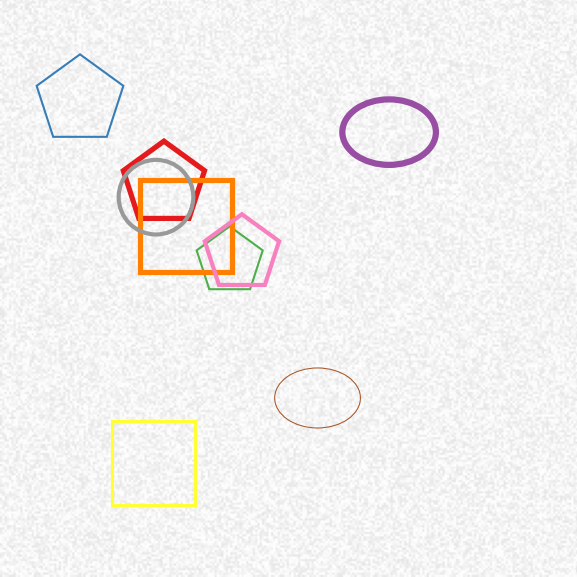[{"shape": "pentagon", "thickness": 2.5, "radius": 0.37, "center": [0.284, 0.681]}, {"shape": "pentagon", "thickness": 1, "radius": 0.39, "center": [0.139, 0.826]}, {"shape": "pentagon", "thickness": 1, "radius": 0.3, "center": [0.398, 0.547]}, {"shape": "oval", "thickness": 3, "radius": 0.41, "center": [0.674, 0.77]}, {"shape": "square", "thickness": 2.5, "radius": 0.4, "center": [0.322, 0.608]}, {"shape": "square", "thickness": 1.5, "radius": 0.36, "center": [0.266, 0.197]}, {"shape": "oval", "thickness": 0.5, "radius": 0.37, "center": [0.55, 0.31]}, {"shape": "pentagon", "thickness": 2, "radius": 0.34, "center": [0.419, 0.56]}, {"shape": "circle", "thickness": 2, "radius": 0.32, "center": [0.27, 0.658]}]